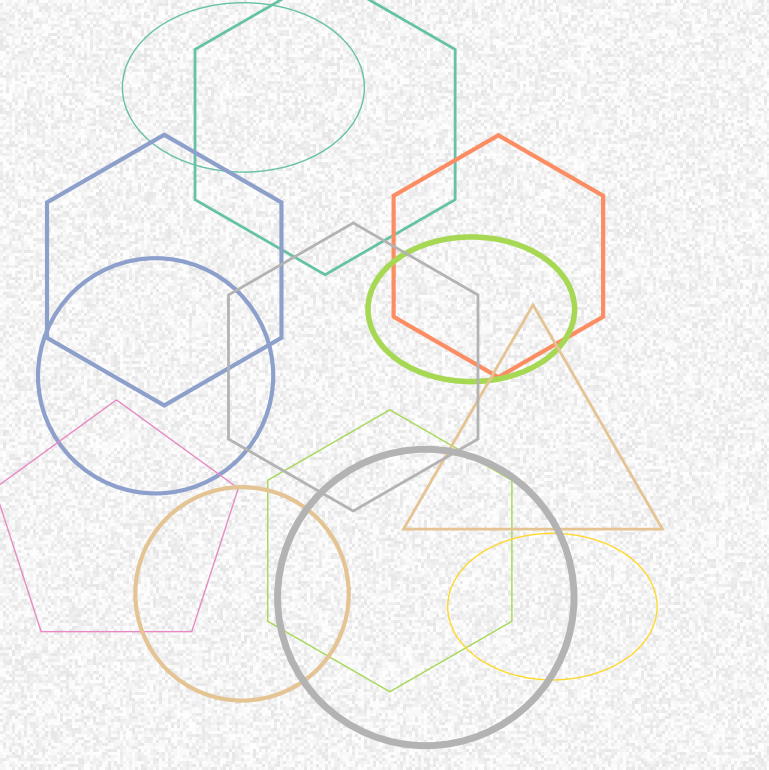[{"shape": "oval", "thickness": 0.5, "radius": 0.79, "center": [0.316, 0.886]}, {"shape": "hexagon", "thickness": 1, "radius": 0.98, "center": [0.422, 0.838]}, {"shape": "hexagon", "thickness": 1.5, "radius": 0.79, "center": [0.647, 0.667]}, {"shape": "circle", "thickness": 1.5, "radius": 0.76, "center": [0.202, 0.512]}, {"shape": "hexagon", "thickness": 1.5, "radius": 0.88, "center": [0.213, 0.649]}, {"shape": "pentagon", "thickness": 0.5, "radius": 0.83, "center": [0.151, 0.314]}, {"shape": "hexagon", "thickness": 0.5, "radius": 0.92, "center": [0.506, 0.285]}, {"shape": "oval", "thickness": 2, "radius": 0.67, "center": [0.612, 0.598]}, {"shape": "oval", "thickness": 0.5, "radius": 0.68, "center": [0.717, 0.212]}, {"shape": "circle", "thickness": 1.5, "radius": 0.69, "center": [0.314, 0.229]}, {"shape": "triangle", "thickness": 1, "radius": 0.97, "center": [0.692, 0.41]}, {"shape": "circle", "thickness": 2.5, "radius": 0.96, "center": [0.553, 0.224]}, {"shape": "hexagon", "thickness": 1, "radius": 0.94, "center": [0.459, 0.523]}]